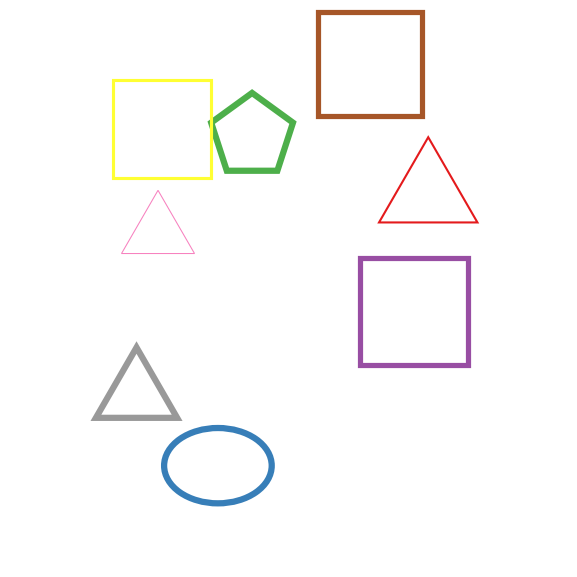[{"shape": "triangle", "thickness": 1, "radius": 0.49, "center": [0.742, 0.663]}, {"shape": "oval", "thickness": 3, "radius": 0.47, "center": [0.377, 0.193]}, {"shape": "pentagon", "thickness": 3, "radius": 0.37, "center": [0.436, 0.764]}, {"shape": "square", "thickness": 2.5, "radius": 0.47, "center": [0.717, 0.46]}, {"shape": "square", "thickness": 1.5, "radius": 0.42, "center": [0.281, 0.776]}, {"shape": "square", "thickness": 2.5, "radius": 0.45, "center": [0.641, 0.889]}, {"shape": "triangle", "thickness": 0.5, "radius": 0.36, "center": [0.274, 0.597]}, {"shape": "triangle", "thickness": 3, "radius": 0.41, "center": [0.236, 0.316]}]